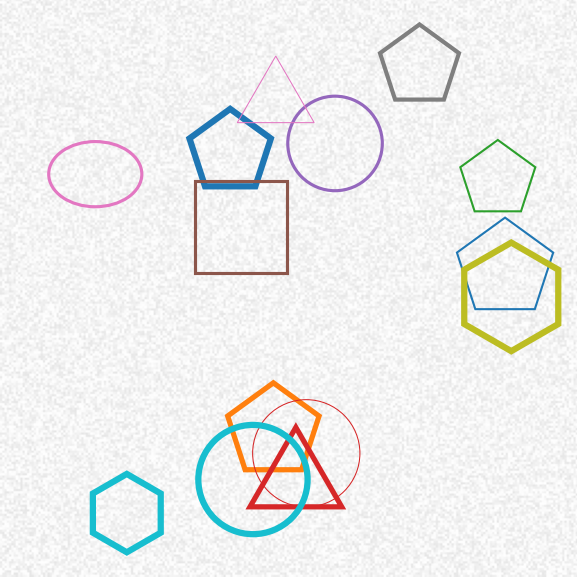[{"shape": "pentagon", "thickness": 3, "radius": 0.37, "center": [0.399, 0.736]}, {"shape": "pentagon", "thickness": 1, "radius": 0.44, "center": [0.875, 0.535]}, {"shape": "pentagon", "thickness": 2.5, "radius": 0.42, "center": [0.473, 0.253]}, {"shape": "pentagon", "thickness": 1, "radius": 0.34, "center": [0.862, 0.688]}, {"shape": "triangle", "thickness": 2.5, "radius": 0.46, "center": [0.512, 0.167]}, {"shape": "circle", "thickness": 0.5, "radius": 0.46, "center": [0.53, 0.214]}, {"shape": "circle", "thickness": 1.5, "radius": 0.41, "center": [0.58, 0.751]}, {"shape": "square", "thickness": 1.5, "radius": 0.4, "center": [0.417, 0.607]}, {"shape": "oval", "thickness": 1.5, "radius": 0.4, "center": [0.165, 0.698]}, {"shape": "triangle", "thickness": 0.5, "radius": 0.38, "center": [0.477, 0.825]}, {"shape": "pentagon", "thickness": 2, "radius": 0.36, "center": [0.726, 0.885]}, {"shape": "hexagon", "thickness": 3, "radius": 0.47, "center": [0.885, 0.485]}, {"shape": "circle", "thickness": 3, "radius": 0.47, "center": [0.438, 0.169]}, {"shape": "hexagon", "thickness": 3, "radius": 0.34, "center": [0.22, 0.111]}]